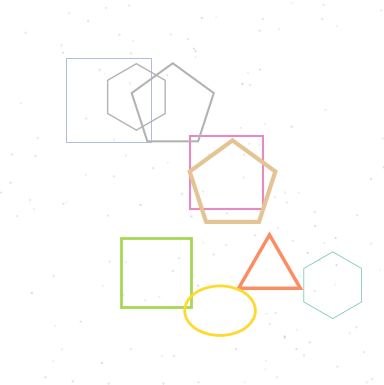[{"shape": "hexagon", "thickness": 0.5, "radius": 0.43, "center": [0.864, 0.259]}, {"shape": "triangle", "thickness": 2.5, "radius": 0.46, "center": [0.7, 0.297]}, {"shape": "square", "thickness": 0.5, "radius": 0.55, "center": [0.282, 0.741]}, {"shape": "square", "thickness": 1.5, "radius": 0.47, "center": [0.588, 0.552]}, {"shape": "square", "thickness": 2, "radius": 0.45, "center": [0.405, 0.293]}, {"shape": "oval", "thickness": 2, "radius": 0.46, "center": [0.572, 0.193]}, {"shape": "pentagon", "thickness": 3, "radius": 0.58, "center": [0.604, 0.518]}, {"shape": "hexagon", "thickness": 1, "radius": 0.43, "center": [0.354, 0.748]}, {"shape": "pentagon", "thickness": 1.5, "radius": 0.56, "center": [0.449, 0.724]}]